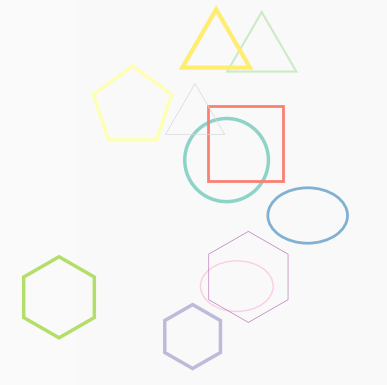[{"shape": "circle", "thickness": 2.5, "radius": 0.54, "center": [0.585, 0.584]}, {"shape": "pentagon", "thickness": 2.5, "radius": 0.53, "center": [0.342, 0.722]}, {"shape": "hexagon", "thickness": 2.5, "radius": 0.41, "center": [0.497, 0.126]}, {"shape": "square", "thickness": 2, "radius": 0.48, "center": [0.634, 0.627]}, {"shape": "oval", "thickness": 2, "radius": 0.51, "center": [0.794, 0.44]}, {"shape": "hexagon", "thickness": 2.5, "radius": 0.53, "center": [0.152, 0.228]}, {"shape": "oval", "thickness": 1, "radius": 0.47, "center": [0.611, 0.257]}, {"shape": "triangle", "thickness": 0.5, "radius": 0.44, "center": [0.503, 0.695]}, {"shape": "hexagon", "thickness": 0.5, "radius": 0.59, "center": [0.641, 0.281]}, {"shape": "triangle", "thickness": 1.5, "radius": 0.52, "center": [0.675, 0.866]}, {"shape": "triangle", "thickness": 3, "radius": 0.5, "center": [0.558, 0.875]}]